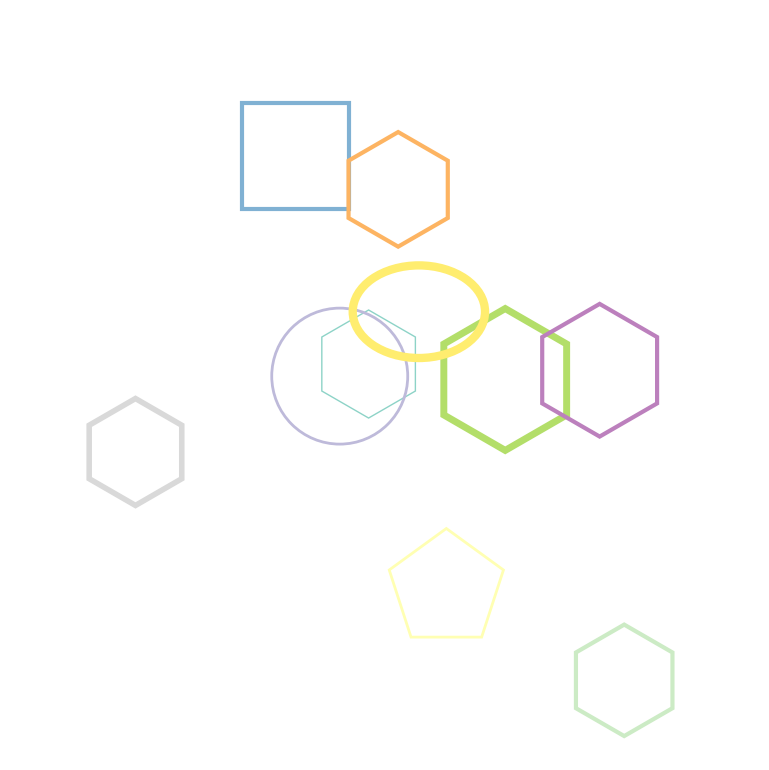[{"shape": "hexagon", "thickness": 0.5, "radius": 0.35, "center": [0.479, 0.527]}, {"shape": "pentagon", "thickness": 1, "radius": 0.39, "center": [0.58, 0.236]}, {"shape": "circle", "thickness": 1, "radius": 0.44, "center": [0.441, 0.512]}, {"shape": "square", "thickness": 1.5, "radius": 0.35, "center": [0.384, 0.797]}, {"shape": "hexagon", "thickness": 1.5, "radius": 0.37, "center": [0.517, 0.754]}, {"shape": "hexagon", "thickness": 2.5, "radius": 0.46, "center": [0.656, 0.507]}, {"shape": "hexagon", "thickness": 2, "radius": 0.35, "center": [0.176, 0.413]}, {"shape": "hexagon", "thickness": 1.5, "radius": 0.43, "center": [0.779, 0.519]}, {"shape": "hexagon", "thickness": 1.5, "radius": 0.36, "center": [0.811, 0.116]}, {"shape": "oval", "thickness": 3, "radius": 0.43, "center": [0.544, 0.595]}]